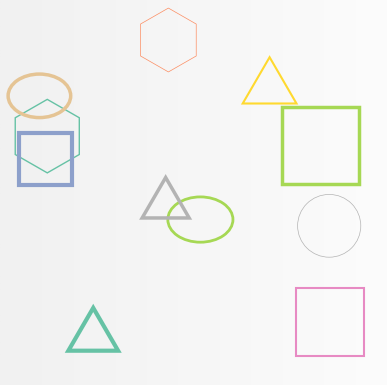[{"shape": "triangle", "thickness": 3, "radius": 0.37, "center": [0.241, 0.126]}, {"shape": "hexagon", "thickness": 1, "radius": 0.48, "center": [0.122, 0.646]}, {"shape": "hexagon", "thickness": 0.5, "radius": 0.41, "center": [0.435, 0.896]}, {"shape": "square", "thickness": 3, "radius": 0.34, "center": [0.118, 0.587]}, {"shape": "square", "thickness": 1.5, "radius": 0.44, "center": [0.851, 0.163]}, {"shape": "oval", "thickness": 2, "radius": 0.42, "center": [0.517, 0.43]}, {"shape": "square", "thickness": 2.5, "radius": 0.5, "center": [0.828, 0.621]}, {"shape": "triangle", "thickness": 1.5, "radius": 0.4, "center": [0.696, 0.771]}, {"shape": "oval", "thickness": 2.5, "radius": 0.4, "center": [0.102, 0.751]}, {"shape": "triangle", "thickness": 2.5, "radius": 0.35, "center": [0.427, 0.469]}, {"shape": "circle", "thickness": 0.5, "radius": 0.41, "center": [0.85, 0.413]}]